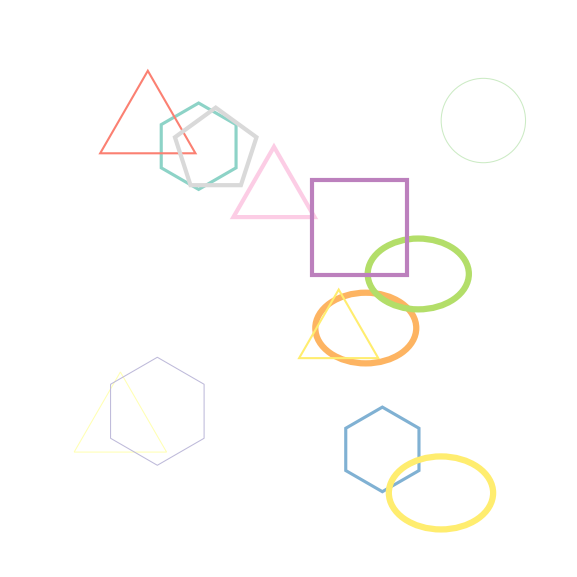[{"shape": "hexagon", "thickness": 1.5, "radius": 0.37, "center": [0.344, 0.746]}, {"shape": "triangle", "thickness": 0.5, "radius": 0.46, "center": [0.208, 0.263]}, {"shape": "hexagon", "thickness": 0.5, "radius": 0.47, "center": [0.272, 0.287]}, {"shape": "triangle", "thickness": 1, "radius": 0.48, "center": [0.256, 0.781]}, {"shape": "hexagon", "thickness": 1.5, "radius": 0.37, "center": [0.662, 0.221]}, {"shape": "oval", "thickness": 3, "radius": 0.44, "center": [0.633, 0.431]}, {"shape": "oval", "thickness": 3, "radius": 0.44, "center": [0.724, 0.525]}, {"shape": "triangle", "thickness": 2, "radius": 0.41, "center": [0.474, 0.664]}, {"shape": "pentagon", "thickness": 2, "radius": 0.37, "center": [0.374, 0.739]}, {"shape": "square", "thickness": 2, "radius": 0.41, "center": [0.622, 0.605]}, {"shape": "circle", "thickness": 0.5, "radius": 0.37, "center": [0.837, 0.79]}, {"shape": "triangle", "thickness": 1, "radius": 0.4, "center": [0.586, 0.419]}, {"shape": "oval", "thickness": 3, "radius": 0.45, "center": [0.764, 0.146]}]